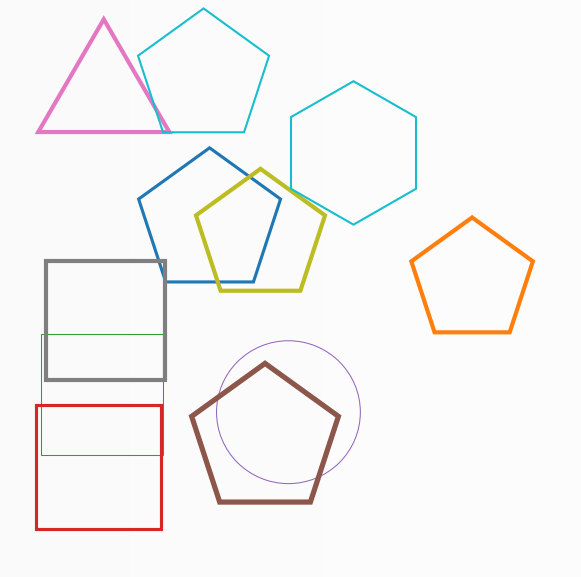[{"shape": "pentagon", "thickness": 1.5, "radius": 0.64, "center": [0.361, 0.615]}, {"shape": "pentagon", "thickness": 2, "radius": 0.55, "center": [0.812, 0.513]}, {"shape": "square", "thickness": 0.5, "radius": 0.53, "center": [0.176, 0.316]}, {"shape": "square", "thickness": 1.5, "radius": 0.54, "center": [0.169, 0.191]}, {"shape": "circle", "thickness": 0.5, "radius": 0.62, "center": [0.496, 0.285]}, {"shape": "pentagon", "thickness": 2.5, "radius": 0.66, "center": [0.456, 0.237]}, {"shape": "triangle", "thickness": 2, "radius": 0.65, "center": [0.179, 0.836]}, {"shape": "square", "thickness": 2, "radius": 0.51, "center": [0.182, 0.445]}, {"shape": "pentagon", "thickness": 2, "radius": 0.58, "center": [0.448, 0.59]}, {"shape": "pentagon", "thickness": 1, "radius": 0.59, "center": [0.35, 0.866]}, {"shape": "hexagon", "thickness": 1, "radius": 0.62, "center": [0.608, 0.734]}]